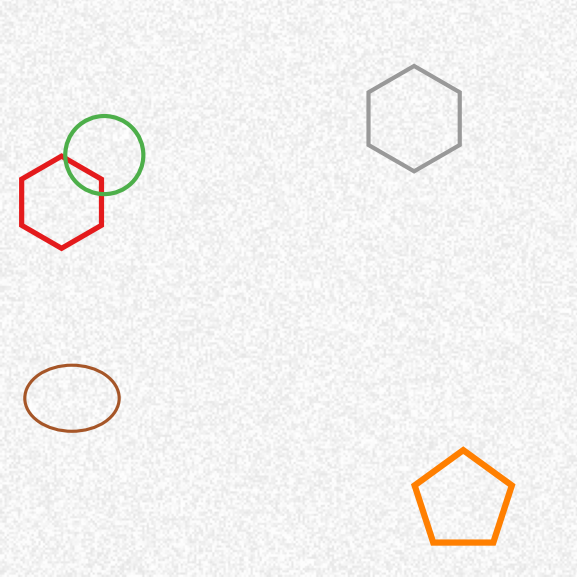[{"shape": "hexagon", "thickness": 2.5, "radius": 0.4, "center": [0.107, 0.649]}, {"shape": "circle", "thickness": 2, "radius": 0.34, "center": [0.181, 0.731]}, {"shape": "pentagon", "thickness": 3, "radius": 0.44, "center": [0.802, 0.131]}, {"shape": "oval", "thickness": 1.5, "radius": 0.41, "center": [0.125, 0.31]}, {"shape": "hexagon", "thickness": 2, "radius": 0.46, "center": [0.717, 0.794]}]